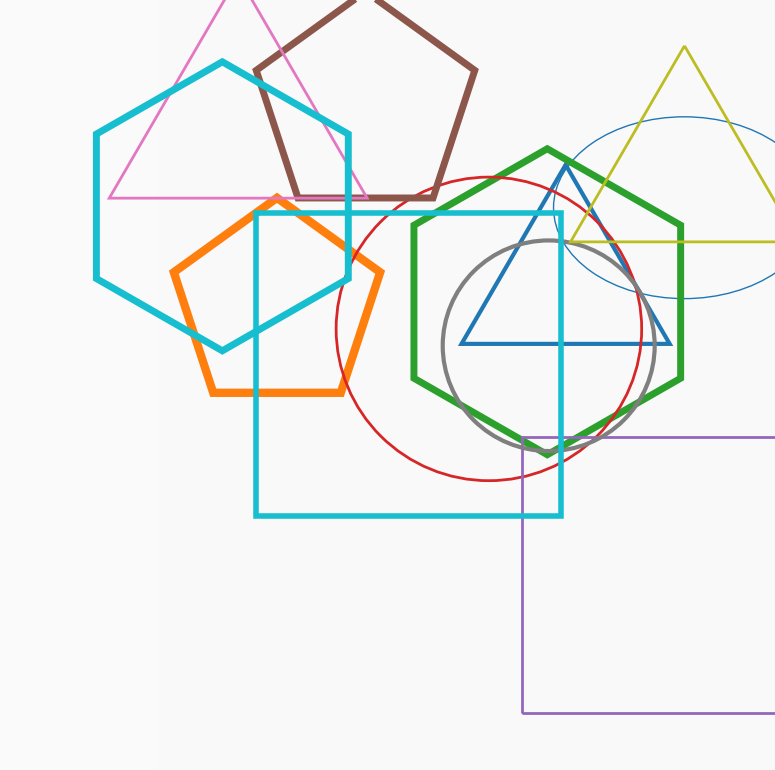[{"shape": "triangle", "thickness": 1.5, "radius": 0.78, "center": [0.73, 0.631]}, {"shape": "oval", "thickness": 0.5, "radius": 0.84, "center": [0.883, 0.73]}, {"shape": "pentagon", "thickness": 3, "radius": 0.7, "center": [0.357, 0.603]}, {"shape": "hexagon", "thickness": 2.5, "radius": 0.99, "center": [0.706, 0.608]}, {"shape": "circle", "thickness": 1, "radius": 0.99, "center": [0.631, 0.573]}, {"shape": "square", "thickness": 1, "radius": 0.9, "center": [0.853, 0.253]}, {"shape": "pentagon", "thickness": 2.5, "radius": 0.74, "center": [0.472, 0.863]}, {"shape": "triangle", "thickness": 1, "radius": 0.96, "center": [0.307, 0.839]}, {"shape": "circle", "thickness": 1.5, "radius": 0.68, "center": [0.708, 0.551]}, {"shape": "triangle", "thickness": 1, "radius": 0.85, "center": [0.883, 0.771]}, {"shape": "square", "thickness": 2, "radius": 0.98, "center": [0.527, 0.527]}, {"shape": "hexagon", "thickness": 2.5, "radius": 0.94, "center": [0.287, 0.732]}]